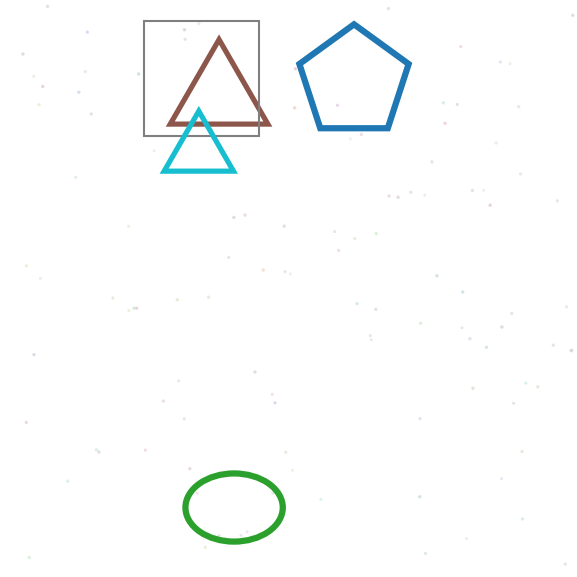[{"shape": "pentagon", "thickness": 3, "radius": 0.5, "center": [0.613, 0.858]}, {"shape": "oval", "thickness": 3, "radius": 0.42, "center": [0.405, 0.12]}, {"shape": "triangle", "thickness": 2.5, "radius": 0.49, "center": [0.379, 0.833]}, {"shape": "square", "thickness": 1, "radius": 0.5, "center": [0.349, 0.864]}, {"shape": "triangle", "thickness": 2.5, "radius": 0.35, "center": [0.344, 0.737]}]